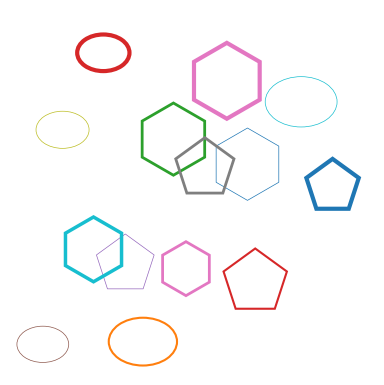[{"shape": "hexagon", "thickness": 0.5, "radius": 0.47, "center": [0.643, 0.574]}, {"shape": "pentagon", "thickness": 3, "radius": 0.36, "center": [0.864, 0.516]}, {"shape": "oval", "thickness": 1.5, "radius": 0.44, "center": [0.371, 0.113]}, {"shape": "hexagon", "thickness": 2, "radius": 0.47, "center": [0.45, 0.639]}, {"shape": "oval", "thickness": 3, "radius": 0.34, "center": [0.268, 0.863]}, {"shape": "pentagon", "thickness": 1.5, "radius": 0.43, "center": [0.663, 0.268]}, {"shape": "pentagon", "thickness": 0.5, "radius": 0.39, "center": [0.325, 0.313]}, {"shape": "oval", "thickness": 0.5, "radius": 0.34, "center": [0.111, 0.106]}, {"shape": "hexagon", "thickness": 3, "radius": 0.49, "center": [0.589, 0.79]}, {"shape": "hexagon", "thickness": 2, "radius": 0.35, "center": [0.483, 0.302]}, {"shape": "pentagon", "thickness": 2, "radius": 0.4, "center": [0.532, 0.563]}, {"shape": "oval", "thickness": 0.5, "radius": 0.34, "center": [0.162, 0.663]}, {"shape": "oval", "thickness": 0.5, "radius": 0.47, "center": [0.782, 0.736]}, {"shape": "hexagon", "thickness": 2.5, "radius": 0.42, "center": [0.243, 0.352]}]